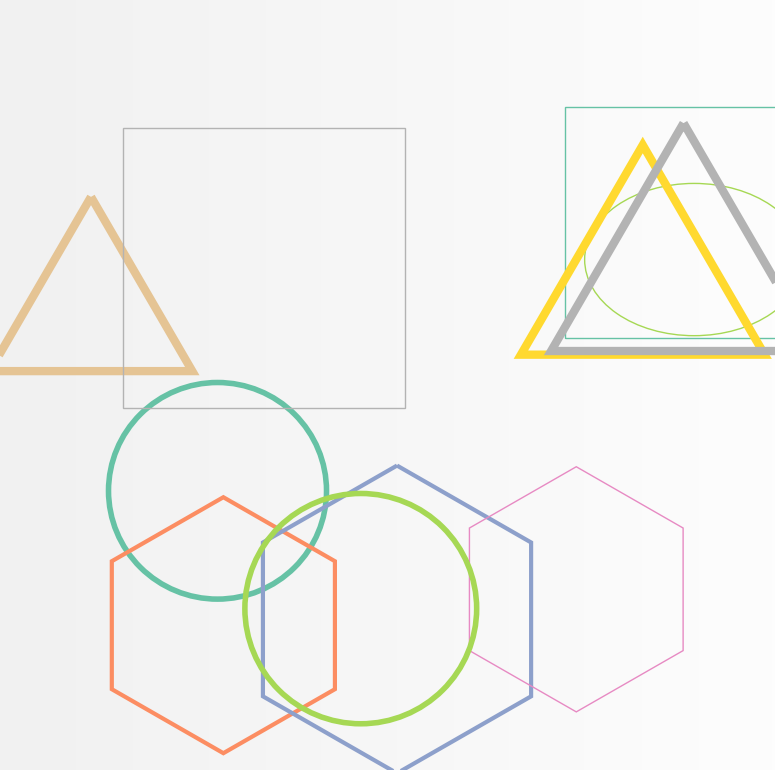[{"shape": "circle", "thickness": 2, "radius": 0.7, "center": [0.281, 0.363]}, {"shape": "square", "thickness": 0.5, "radius": 0.75, "center": [0.879, 0.711]}, {"shape": "hexagon", "thickness": 1.5, "radius": 0.83, "center": [0.288, 0.188]}, {"shape": "hexagon", "thickness": 1.5, "radius": 1.0, "center": [0.512, 0.196]}, {"shape": "hexagon", "thickness": 0.5, "radius": 0.8, "center": [0.744, 0.235]}, {"shape": "circle", "thickness": 2, "radius": 0.75, "center": [0.466, 0.21]}, {"shape": "oval", "thickness": 0.5, "radius": 0.71, "center": [0.896, 0.663]}, {"shape": "triangle", "thickness": 3, "radius": 0.91, "center": [0.829, 0.63]}, {"shape": "triangle", "thickness": 3, "radius": 0.75, "center": [0.117, 0.593]}, {"shape": "square", "thickness": 0.5, "radius": 0.91, "center": [0.341, 0.652]}, {"shape": "triangle", "thickness": 3, "radius": 0.99, "center": [0.882, 0.643]}]